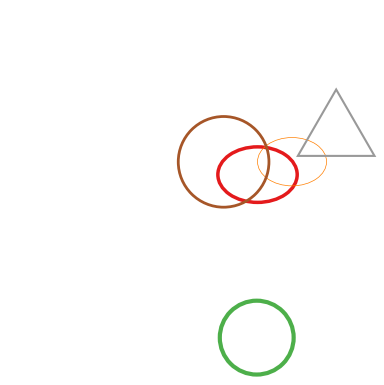[{"shape": "oval", "thickness": 2.5, "radius": 0.52, "center": [0.669, 0.546]}, {"shape": "circle", "thickness": 3, "radius": 0.48, "center": [0.667, 0.123]}, {"shape": "oval", "thickness": 0.5, "radius": 0.45, "center": [0.759, 0.58]}, {"shape": "circle", "thickness": 2, "radius": 0.59, "center": [0.581, 0.58]}, {"shape": "triangle", "thickness": 1.5, "radius": 0.57, "center": [0.873, 0.653]}]